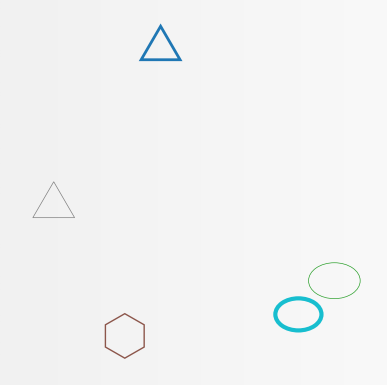[{"shape": "triangle", "thickness": 2, "radius": 0.29, "center": [0.414, 0.874]}, {"shape": "oval", "thickness": 0.5, "radius": 0.33, "center": [0.863, 0.271]}, {"shape": "hexagon", "thickness": 1, "radius": 0.29, "center": [0.322, 0.127]}, {"shape": "triangle", "thickness": 0.5, "radius": 0.31, "center": [0.139, 0.466]}, {"shape": "oval", "thickness": 3, "radius": 0.3, "center": [0.77, 0.183]}]